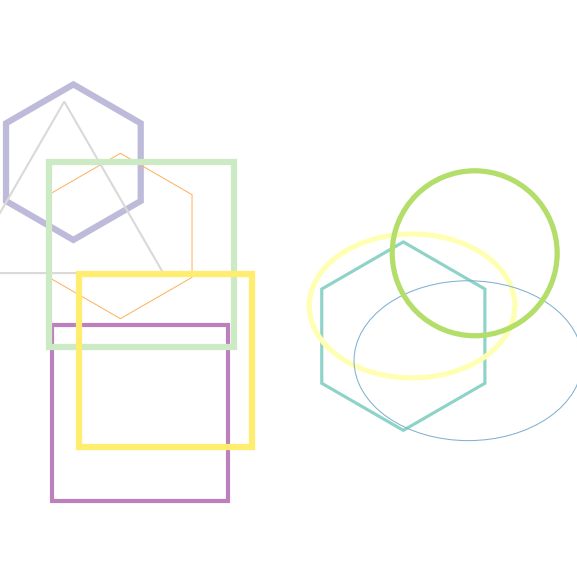[{"shape": "hexagon", "thickness": 1.5, "radius": 0.82, "center": [0.698, 0.417]}, {"shape": "oval", "thickness": 2.5, "radius": 0.89, "center": [0.713, 0.469]}, {"shape": "hexagon", "thickness": 3, "radius": 0.67, "center": [0.127, 0.718]}, {"shape": "oval", "thickness": 0.5, "radius": 0.99, "center": [0.811, 0.375]}, {"shape": "hexagon", "thickness": 0.5, "radius": 0.72, "center": [0.209, 0.59]}, {"shape": "circle", "thickness": 2.5, "radius": 0.71, "center": [0.822, 0.561]}, {"shape": "triangle", "thickness": 1, "radius": 0.99, "center": [0.111, 0.625]}, {"shape": "square", "thickness": 2, "radius": 0.76, "center": [0.243, 0.284]}, {"shape": "square", "thickness": 3, "radius": 0.8, "center": [0.245, 0.558]}, {"shape": "square", "thickness": 3, "radius": 0.75, "center": [0.287, 0.375]}]